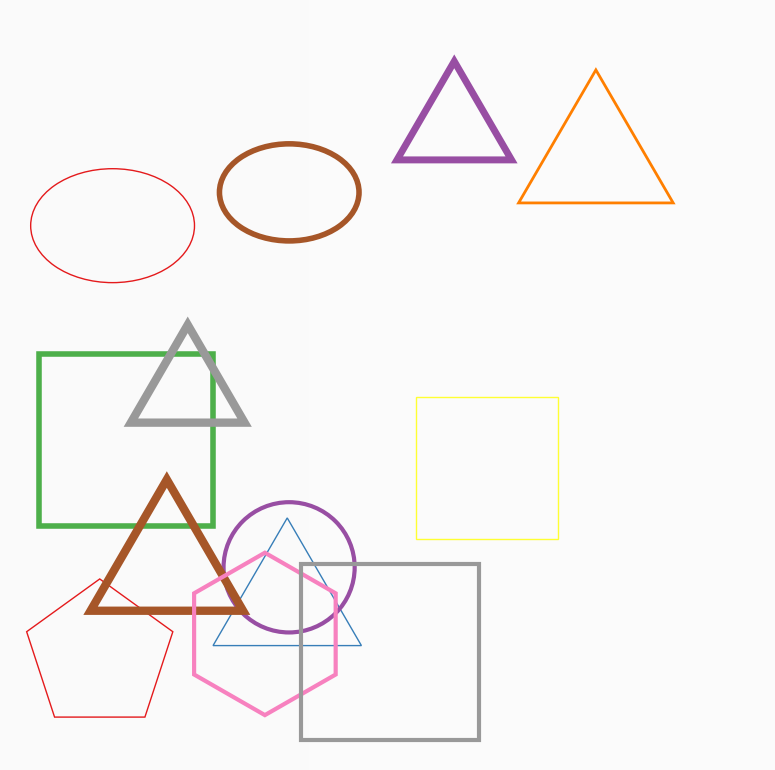[{"shape": "oval", "thickness": 0.5, "radius": 0.53, "center": [0.145, 0.707]}, {"shape": "pentagon", "thickness": 0.5, "radius": 0.5, "center": [0.129, 0.149]}, {"shape": "triangle", "thickness": 0.5, "radius": 0.55, "center": [0.371, 0.217]}, {"shape": "square", "thickness": 2, "radius": 0.56, "center": [0.163, 0.429]}, {"shape": "circle", "thickness": 1.5, "radius": 0.42, "center": [0.373, 0.263]}, {"shape": "triangle", "thickness": 2.5, "radius": 0.43, "center": [0.586, 0.835]}, {"shape": "triangle", "thickness": 1, "radius": 0.58, "center": [0.769, 0.794]}, {"shape": "square", "thickness": 0.5, "radius": 0.46, "center": [0.628, 0.392]}, {"shape": "oval", "thickness": 2, "radius": 0.45, "center": [0.373, 0.75]}, {"shape": "triangle", "thickness": 3, "radius": 0.57, "center": [0.215, 0.264]}, {"shape": "hexagon", "thickness": 1.5, "radius": 0.53, "center": [0.342, 0.177]}, {"shape": "square", "thickness": 1.5, "radius": 0.57, "center": [0.503, 0.153]}, {"shape": "triangle", "thickness": 3, "radius": 0.42, "center": [0.242, 0.493]}]